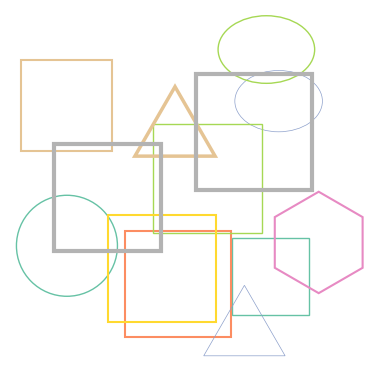[{"shape": "circle", "thickness": 1, "radius": 0.66, "center": [0.174, 0.362]}, {"shape": "square", "thickness": 1, "radius": 0.5, "center": [0.703, 0.281]}, {"shape": "square", "thickness": 1.5, "radius": 0.69, "center": [0.463, 0.263]}, {"shape": "oval", "thickness": 0.5, "radius": 0.57, "center": [0.724, 0.737]}, {"shape": "triangle", "thickness": 0.5, "radius": 0.61, "center": [0.635, 0.137]}, {"shape": "hexagon", "thickness": 1.5, "radius": 0.66, "center": [0.828, 0.37]}, {"shape": "oval", "thickness": 1, "radius": 0.63, "center": [0.692, 0.871]}, {"shape": "square", "thickness": 1, "radius": 0.71, "center": [0.54, 0.536]}, {"shape": "square", "thickness": 1.5, "radius": 0.7, "center": [0.421, 0.303]}, {"shape": "square", "thickness": 1.5, "radius": 0.59, "center": [0.173, 0.725]}, {"shape": "triangle", "thickness": 2.5, "radius": 0.6, "center": [0.455, 0.655]}, {"shape": "square", "thickness": 3, "radius": 0.75, "center": [0.66, 0.657]}, {"shape": "square", "thickness": 3, "radius": 0.69, "center": [0.279, 0.486]}]